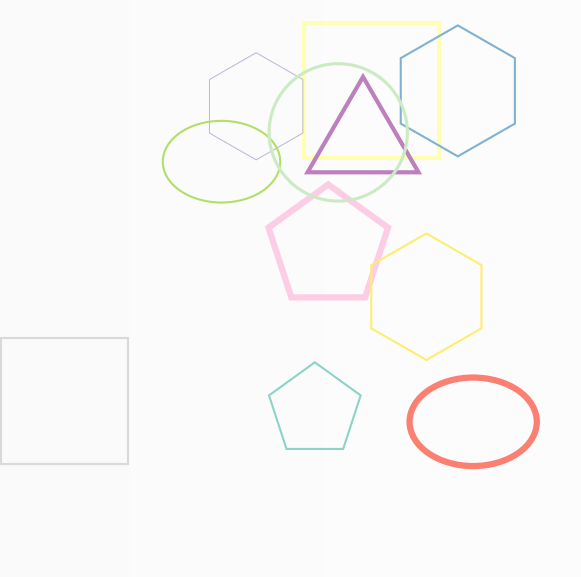[{"shape": "pentagon", "thickness": 1, "radius": 0.41, "center": [0.542, 0.289]}, {"shape": "square", "thickness": 2, "radius": 0.58, "center": [0.639, 0.842]}, {"shape": "hexagon", "thickness": 0.5, "radius": 0.46, "center": [0.441, 0.815]}, {"shape": "oval", "thickness": 3, "radius": 0.55, "center": [0.814, 0.269]}, {"shape": "hexagon", "thickness": 1, "radius": 0.57, "center": [0.788, 0.842]}, {"shape": "oval", "thickness": 1, "radius": 0.51, "center": [0.381, 0.719]}, {"shape": "pentagon", "thickness": 3, "radius": 0.54, "center": [0.565, 0.572]}, {"shape": "square", "thickness": 1, "radius": 0.54, "center": [0.111, 0.305]}, {"shape": "triangle", "thickness": 2, "radius": 0.55, "center": [0.625, 0.756]}, {"shape": "circle", "thickness": 1.5, "radius": 0.59, "center": [0.582, 0.77]}, {"shape": "hexagon", "thickness": 1, "radius": 0.55, "center": [0.734, 0.485]}]